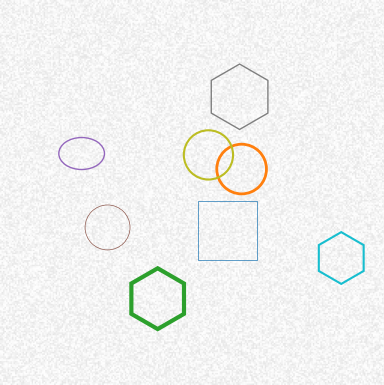[{"shape": "square", "thickness": 0.5, "radius": 0.38, "center": [0.591, 0.402]}, {"shape": "circle", "thickness": 2, "radius": 0.32, "center": [0.628, 0.561]}, {"shape": "hexagon", "thickness": 3, "radius": 0.39, "center": [0.41, 0.224]}, {"shape": "oval", "thickness": 1, "radius": 0.3, "center": [0.212, 0.601]}, {"shape": "circle", "thickness": 0.5, "radius": 0.29, "center": [0.279, 0.409]}, {"shape": "hexagon", "thickness": 1, "radius": 0.42, "center": [0.622, 0.749]}, {"shape": "circle", "thickness": 1.5, "radius": 0.32, "center": [0.541, 0.598]}, {"shape": "hexagon", "thickness": 1.5, "radius": 0.34, "center": [0.886, 0.33]}]